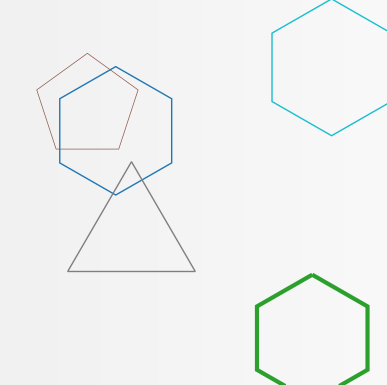[{"shape": "hexagon", "thickness": 1, "radius": 0.83, "center": [0.299, 0.66]}, {"shape": "hexagon", "thickness": 3, "radius": 0.82, "center": [0.806, 0.122]}, {"shape": "pentagon", "thickness": 0.5, "radius": 0.69, "center": [0.226, 0.724]}, {"shape": "triangle", "thickness": 1, "radius": 0.95, "center": [0.339, 0.39]}, {"shape": "hexagon", "thickness": 1, "radius": 0.89, "center": [0.856, 0.825]}]